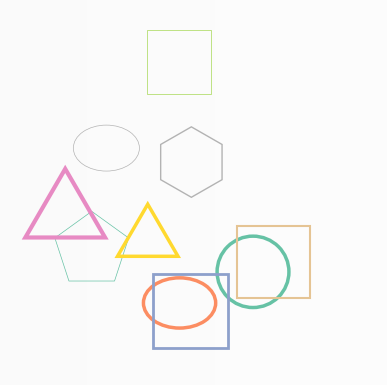[{"shape": "pentagon", "thickness": 0.5, "radius": 0.5, "center": [0.237, 0.351]}, {"shape": "circle", "thickness": 2.5, "radius": 0.46, "center": [0.653, 0.294]}, {"shape": "oval", "thickness": 2.5, "radius": 0.47, "center": [0.463, 0.213]}, {"shape": "square", "thickness": 2, "radius": 0.49, "center": [0.491, 0.192]}, {"shape": "triangle", "thickness": 3, "radius": 0.59, "center": [0.168, 0.443]}, {"shape": "square", "thickness": 0.5, "radius": 0.41, "center": [0.461, 0.839]}, {"shape": "triangle", "thickness": 2.5, "radius": 0.45, "center": [0.381, 0.379]}, {"shape": "square", "thickness": 1.5, "radius": 0.47, "center": [0.706, 0.32]}, {"shape": "oval", "thickness": 0.5, "radius": 0.43, "center": [0.274, 0.615]}, {"shape": "hexagon", "thickness": 1, "radius": 0.46, "center": [0.494, 0.579]}]